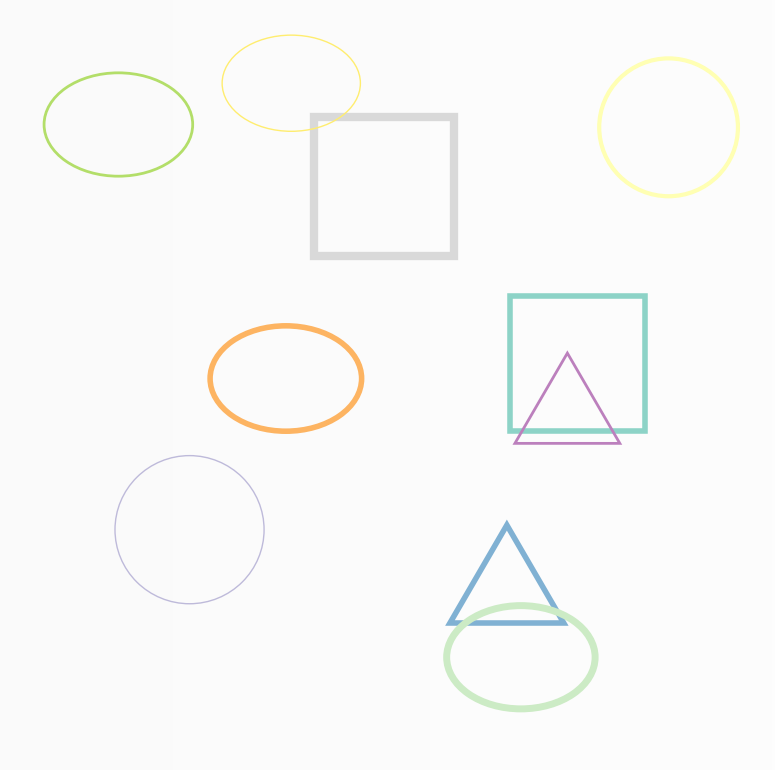[{"shape": "square", "thickness": 2, "radius": 0.44, "center": [0.745, 0.528]}, {"shape": "circle", "thickness": 1.5, "radius": 0.45, "center": [0.863, 0.835]}, {"shape": "circle", "thickness": 0.5, "radius": 0.48, "center": [0.245, 0.312]}, {"shape": "triangle", "thickness": 2, "radius": 0.42, "center": [0.654, 0.233]}, {"shape": "oval", "thickness": 2, "radius": 0.49, "center": [0.369, 0.508]}, {"shape": "oval", "thickness": 1, "radius": 0.48, "center": [0.153, 0.838]}, {"shape": "square", "thickness": 3, "radius": 0.45, "center": [0.496, 0.758]}, {"shape": "triangle", "thickness": 1, "radius": 0.39, "center": [0.732, 0.463]}, {"shape": "oval", "thickness": 2.5, "radius": 0.48, "center": [0.672, 0.146]}, {"shape": "oval", "thickness": 0.5, "radius": 0.45, "center": [0.376, 0.892]}]